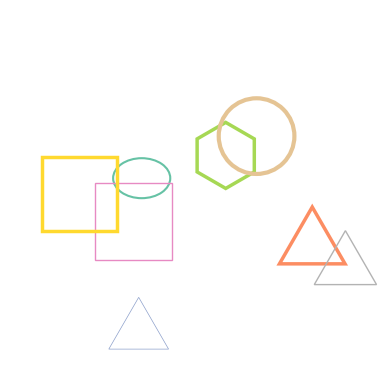[{"shape": "oval", "thickness": 1.5, "radius": 0.37, "center": [0.368, 0.537]}, {"shape": "triangle", "thickness": 2.5, "radius": 0.49, "center": [0.811, 0.364]}, {"shape": "triangle", "thickness": 0.5, "radius": 0.45, "center": [0.36, 0.138]}, {"shape": "square", "thickness": 1, "radius": 0.5, "center": [0.346, 0.425]}, {"shape": "hexagon", "thickness": 2.5, "radius": 0.43, "center": [0.586, 0.596]}, {"shape": "square", "thickness": 2.5, "radius": 0.48, "center": [0.206, 0.497]}, {"shape": "circle", "thickness": 3, "radius": 0.49, "center": [0.666, 0.646]}, {"shape": "triangle", "thickness": 1, "radius": 0.47, "center": [0.897, 0.307]}]